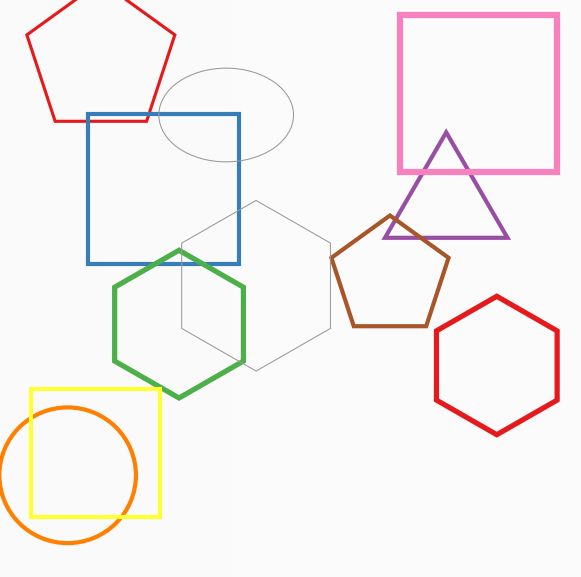[{"shape": "hexagon", "thickness": 2.5, "radius": 0.6, "center": [0.855, 0.366]}, {"shape": "pentagon", "thickness": 1.5, "radius": 0.67, "center": [0.174, 0.897]}, {"shape": "square", "thickness": 2, "radius": 0.65, "center": [0.281, 0.671]}, {"shape": "hexagon", "thickness": 2.5, "radius": 0.64, "center": [0.308, 0.438]}, {"shape": "triangle", "thickness": 2, "radius": 0.61, "center": [0.768, 0.648]}, {"shape": "circle", "thickness": 2, "radius": 0.59, "center": [0.116, 0.176]}, {"shape": "square", "thickness": 2, "radius": 0.55, "center": [0.164, 0.215]}, {"shape": "pentagon", "thickness": 2, "radius": 0.53, "center": [0.671, 0.52]}, {"shape": "square", "thickness": 3, "radius": 0.68, "center": [0.823, 0.837]}, {"shape": "hexagon", "thickness": 0.5, "radius": 0.74, "center": [0.441, 0.504]}, {"shape": "oval", "thickness": 0.5, "radius": 0.58, "center": [0.389, 0.8]}]